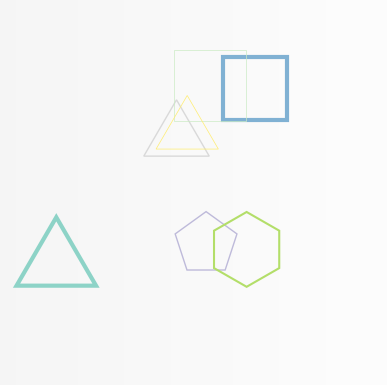[{"shape": "triangle", "thickness": 3, "radius": 0.59, "center": [0.145, 0.317]}, {"shape": "pentagon", "thickness": 1, "radius": 0.42, "center": [0.532, 0.367]}, {"shape": "square", "thickness": 3, "radius": 0.41, "center": [0.658, 0.771]}, {"shape": "hexagon", "thickness": 1.5, "radius": 0.49, "center": [0.636, 0.352]}, {"shape": "triangle", "thickness": 1, "radius": 0.49, "center": [0.455, 0.643]}, {"shape": "square", "thickness": 0.5, "radius": 0.46, "center": [0.542, 0.777]}, {"shape": "triangle", "thickness": 0.5, "radius": 0.46, "center": [0.483, 0.659]}]